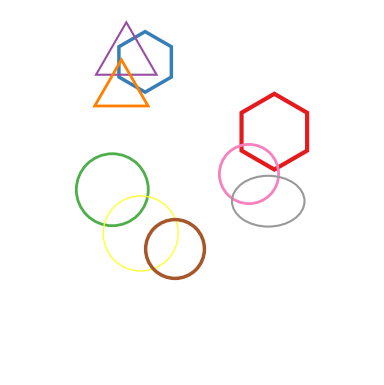[{"shape": "hexagon", "thickness": 3, "radius": 0.49, "center": [0.713, 0.658]}, {"shape": "hexagon", "thickness": 2.5, "radius": 0.39, "center": [0.377, 0.839]}, {"shape": "circle", "thickness": 2, "radius": 0.47, "center": [0.292, 0.507]}, {"shape": "triangle", "thickness": 1.5, "radius": 0.45, "center": [0.328, 0.851]}, {"shape": "triangle", "thickness": 2, "radius": 0.4, "center": [0.315, 0.765]}, {"shape": "circle", "thickness": 1, "radius": 0.49, "center": [0.365, 0.394]}, {"shape": "circle", "thickness": 2.5, "radius": 0.38, "center": [0.455, 0.353]}, {"shape": "circle", "thickness": 2, "radius": 0.38, "center": [0.647, 0.548]}, {"shape": "oval", "thickness": 1.5, "radius": 0.47, "center": [0.697, 0.477]}]